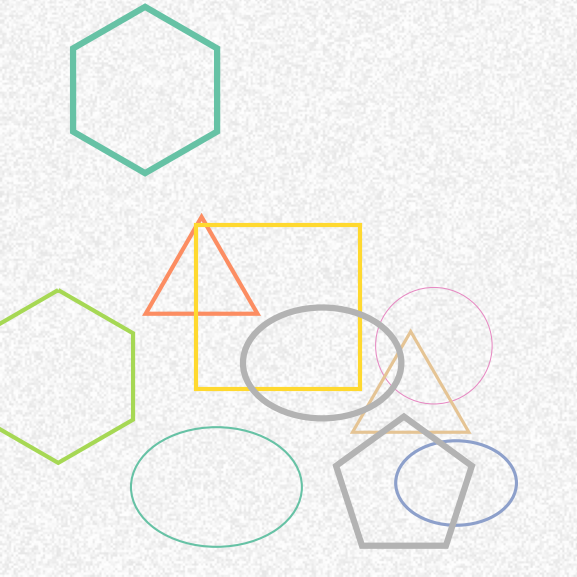[{"shape": "oval", "thickness": 1, "radius": 0.74, "center": [0.375, 0.156]}, {"shape": "hexagon", "thickness": 3, "radius": 0.72, "center": [0.251, 0.843]}, {"shape": "triangle", "thickness": 2, "radius": 0.56, "center": [0.349, 0.512]}, {"shape": "oval", "thickness": 1.5, "radius": 0.52, "center": [0.79, 0.163]}, {"shape": "circle", "thickness": 0.5, "radius": 0.5, "center": [0.751, 0.401]}, {"shape": "hexagon", "thickness": 2, "radius": 0.75, "center": [0.101, 0.347]}, {"shape": "square", "thickness": 2, "radius": 0.71, "center": [0.481, 0.467]}, {"shape": "triangle", "thickness": 1.5, "radius": 0.58, "center": [0.711, 0.309]}, {"shape": "pentagon", "thickness": 3, "radius": 0.62, "center": [0.699, 0.154]}, {"shape": "oval", "thickness": 3, "radius": 0.69, "center": [0.558, 0.371]}]